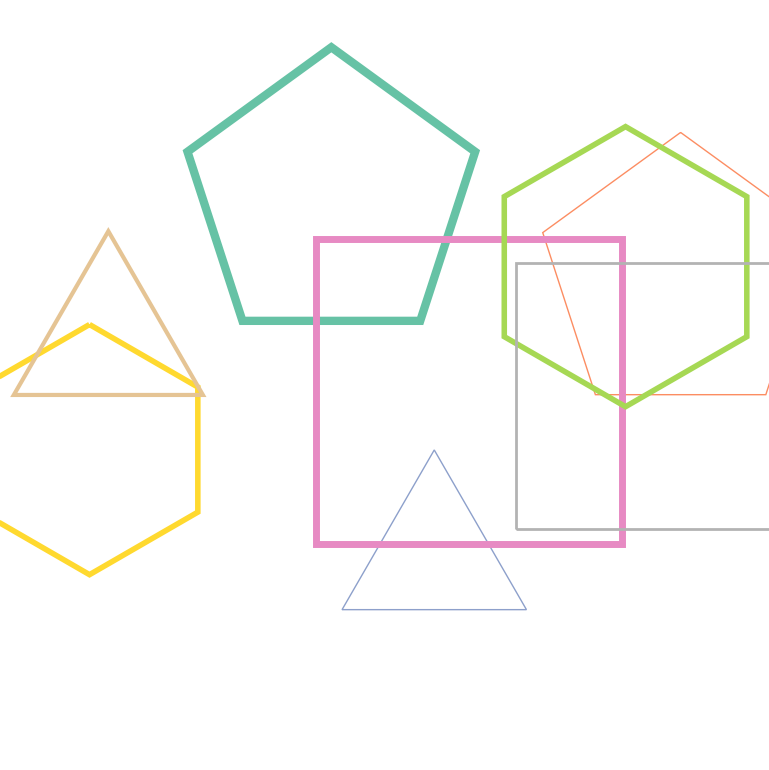[{"shape": "pentagon", "thickness": 3, "radius": 0.98, "center": [0.43, 0.742]}, {"shape": "pentagon", "thickness": 0.5, "radius": 0.94, "center": [0.884, 0.64]}, {"shape": "triangle", "thickness": 0.5, "radius": 0.69, "center": [0.564, 0.277]}, {"shape": "square", "thickness": 2.5, "radius": 0.99, "center": [0.609, 0.492]}, {"shape": "hexagon", "thickness": 2, "radius": 0.91, "center": [0.812, 0.654]}, {"shape": "hexagon", "thickness": 2, "radius": 0.81, "center": [0.116, 0.416]}, {"shape": "triangle", "thickness": 1.5, "radius": 0.71, "center": [0.141, 0.558]}, {"shape": "square", "thickness": 1, "radius": 0.87, "center": [0.844, 0.486]}]